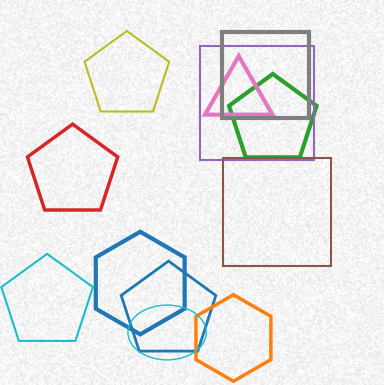[{"shape": "hexagon", "thickness": 3, "radius": 0.67, "center": [0.364, 0.265]}, {"shape": "pentagon", "thickness": 2, "radius": 0.65, "center": [0.438, 0.193]}, {"shape": "hexagon", "thickness": 2.5, "radius": 0.56, "center": [0.606, 0.122]}, {"shape": "pentagon", "thickness": 3, "radius": 0.6, "center": [0.709, 0.688]}, {"shape": "pentagon", "thickness": 2.5, "radius": 0.62, "center": [0.189, 0.554]}, {"shape": "square", "thickness": 1.5, "radius": 0.74, "center": [0.668, 0.733]}, {"shape": "square", "thickness": 1.5, "radius": 0.7, "center": [0.719, 0.45]}, {"shape": "triangle", "thickness": 3, "radius": 0.51, "center": [0.62, 0.753]}, {"shape": "square", "thickness": 3, "radius": 0.56, "center": [0.689, 0.805]}, {"shape": "pentagon", "thickness": 1.5, "radius": 0.58, "center": [0.329, 0.804]}, {"shape": "oval", "thickness": 1, "radius": 0.51, "center": [0.434, 0.136]}, {"shape": "pentagon", "thickness": 1.5, "radius": 0.63, "center": [0.122, 0.216]}]